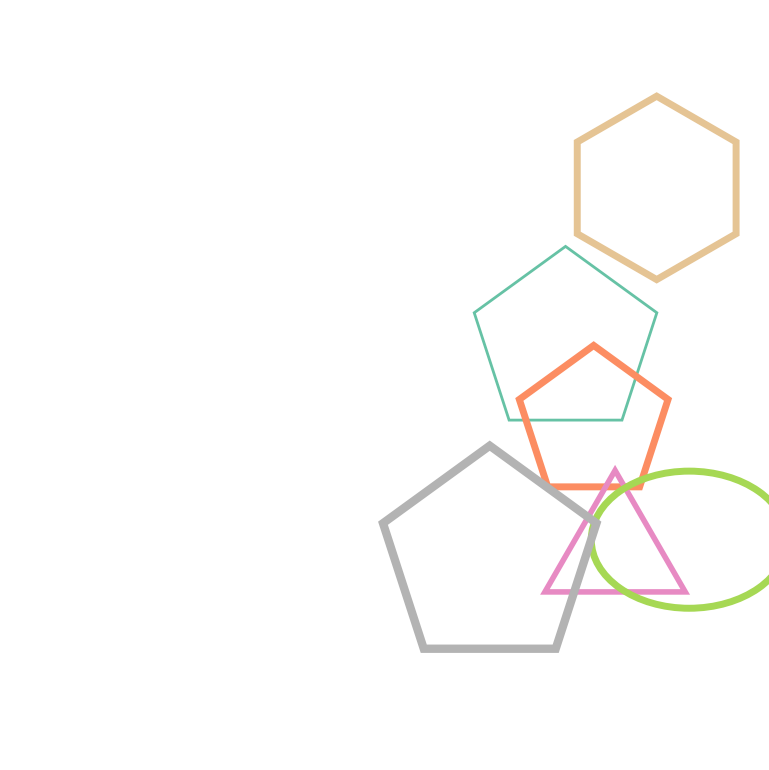[{"shape": "pentagon", "thickness": 1, "radius": 0.62, "center": [0.734, 0.555]}, {"shape": "pentagon", "thickness": 2.5, "radius": 0.51, "center": [0.771, 0.45]}, {"shape": "triangle", "thickness": 2, "radius": 0.53, "center": [0.799, 0.284]}, {"shape": "oval", "thickness": 2.5, "radius": 0.64, "center": [0.895, 0.299]}, {"shape": "hexagon", "thickness": 2.5, "radius": 0.6, "center": [0.853, 0.756]}, {"shape": "pentagon", "thickness": 3, "radius": 0.73, "center": [0.636, 0.275]}]